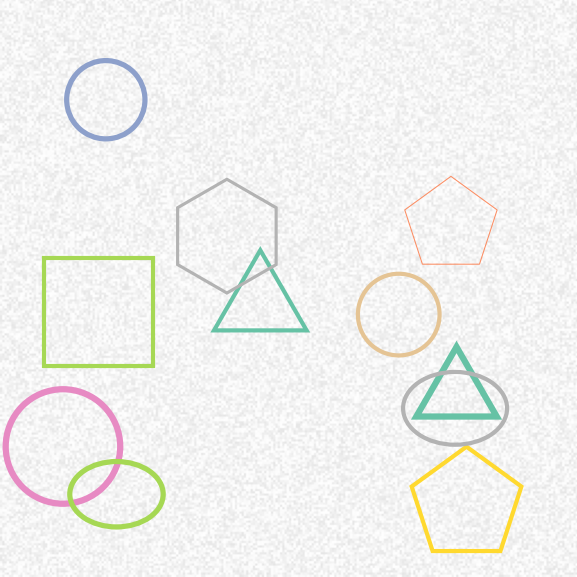[{"shape": "triangle", "thickness": 2, "radius": 0.46, "center": [0.451, 0.473]}, {"shape": "triangle", "thickness": 3, "radius": 0.4, "center": [0.791, 0.318]}, {"shape": "pentagon", "thickness": 0.5, "radius": 0.42, "center": [0.781, 0.61]}, {"shape": "circle", "thickness": 2.5, "radius": 0.34, "center": [0.183, 0.826]}, {"shape": "circle", "thickness": 3, "radius": 0.5, "center": [0.109, 0.226]}, {"shape": "square", "thickness": 2, "radius": 0.47, "center": [0.171, 0.459]}, {"shape": "oval", "thickness": 2.5, "radius": 0.4, "center": [0.202, 0.143]}, {"shape": "pentagon", "thickness": 2, "radius": 0.5, "center": [0.808, 0.126]}, {"shape": "circle", "thickness": 2, "radius": 0.35, "center": [0.69, 0.454]}, {"shape": "oval", "thickness": 2, "radius": 0.45, "center": [0.788, 0.292]}, {"shape": "hexagon", "thickness": 1.5, "radius": 0.49, "center": [0.393, 0.59]}]